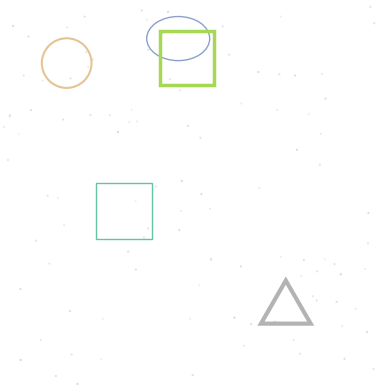[{"shape": "square", "thickness": 1, "radius": 0.36, "center": [0.322, 0.452]}, {"shape": "oval", "thickness": 1, "radius": 0.41, "center": [0.463, 0.9]}, {"shape": "square", "thickness": 2.5, "radius": 0.35, "center": [0.486, 0.85]}, {"shape": "circle", "thickness": 1.5, "radius": 0.32, "center": [0.173, 0.836]}, {"shape": "triangle", "thickness": 3, "radius": 0.37, "center": [0.742, 0.197]}]